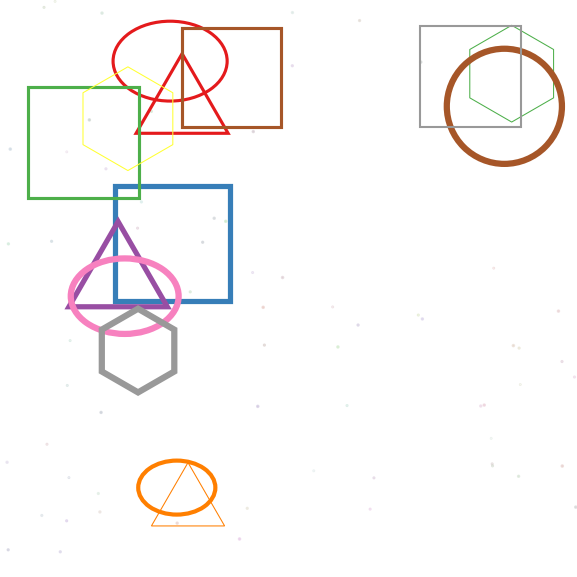[{"shape": "oval", "thickness": 1.5, "radius": 0.49, "center": [0.295, 0.893]}, {"shape": "triangle", "thickness": 1.5, "radius": 0.46, "center": [0.315, 0.814]}, {"shape": "square", "thickness": 2.5, "radius": 0.5, "center": [0.299, 0.578]}, {"shape": "square", "thickness": 1.5, "radius": 0.48, "center": [0.145, 0.753]}, {"shape": "hexagon", "thickness": 0.5, "radius": 0.42, "center": [0.886, 0.872]}, {"shape": "triangle", "thickness": 2.5, "radius": 0.49, "center": [0.205, 0.517]}, {"shape": "oval", "thickness": 2, "radius": 0.33, "center": [0.306, 0.155]}, {"shape": "triangle", "thickness": 0.5, "radius": 0.37, "center": [0.326, 0.125]}, {"shape": "hexagon", "thickness": 0.5, "radius": 0.45, "center": [0.221, 0.794]}, {"shape": "circle", "thickness": 3, "radius": 0.5, "center": [0.873, 0.815]}, {"shape": "square", "thickness": 1.5, "radius": 0.43, "center": [0.401, 0.865]}, {"shape": "oval", "thickness": 3, "radius": 0.47, "center": [0.216, 0.486]}, {"shape": "hexagon", "thickness": 3, "radius": 0.36, "center": [0.239, 0.392]}, {"shape": "square", "thickness": 1, "radius": 0.44, "center": [0.814, 0.867]}]